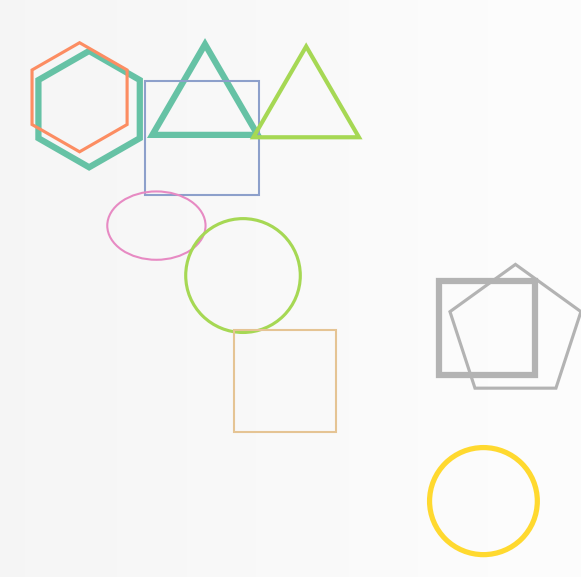[{"shape": "hexagon", "thickness": 3, "radius": 0.5, "center": [0.153, 0.81]}, {"shape": "triangle", "thickness": 3, "radius": 0.52, "center": [0.353, 0.818]}, {"shape": "hexagon", "thickness": 1.5, "radius": 0.47, "center": [0.137, 0.831]}, {"shape": "square", "thickness": 1, "radius": 0.49, "center": [0.348, 0.76]}, {"shape": "oval", "thickness": 1, "radius": 0.42, "center": [0.269, 0.608]}, {"shape": "triangle", "thickness": 2, "radius": 0.52, "center": [0.527, 0.814]}, {"shape": "circle", "thickness": 1.5, "radius": 0.49, "center": [0.418, 0.522]}, {"shape": "circle", "thickness": 2.5, "radius": 0.46, "center": [0.832, 0.131]}, {"shape": "square", "thickness": 1, "radius": 0.44, "center": [0.49, 0.339]}, {"shape": "pentagon", "thickness": 1.5, "radius": 0.59, "center": [0.887, 0.423]}, {"shape": "square", "thickness": 3, "radius": 0.41, "center": [0.838, 0.431]}]